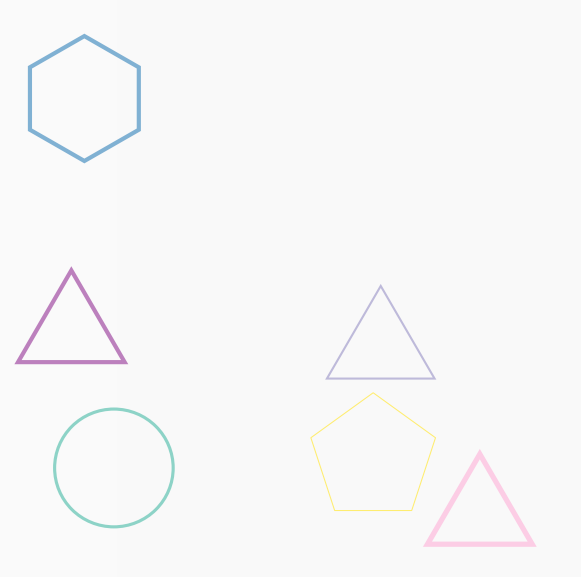[{"shape": "circle", "thickness": 1.5, "radius": 0.51, "center": [0.196, 0.189]}, {"shape": "triangle", "thickness": 1, "radius": 0.53, "center": [0.655, 0.397]}, {"shape": "hexagon", "thickness": 2, "radius": 0.54, "center": [0.145, 0.829]}, {"shape": "triangle", "thickness": 2.5, "radius": 0.52, "center": [0.825, 0.109]}, {"shape": "triangle", "thickness": 2, "radius": 0.53, "center": [0.123, 0.425]}, {"shape": "pentagon", "thickness": 0.5, "radius": 0.56, "center": [0.642, 0.206]}]